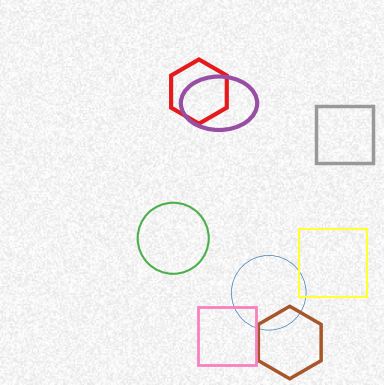[{"shape": "hexagon", "thickness": 3, "radius": 0.42, "center": [0.517, 0.762]}, {"shape": "circle", "thickness": 0.5, "radius": 0.48, "center": [0.698, 0.24]}, {"shape": "circle", "thickness": 1.5, "radius": 0.46, "center": [0.45, 0.381]}, {"shape": "oval", "thickness": 3, "radius": 0.5, "center": [0.569, 0.732]}, {"shape": "square", "thickness": 1.5, "radius": 0.44, "center": [0.864, 0.316]}, {"shape": "hexagon", "thickness": 2.5, "radius": 0.47, "center": [0.753, 0.11]}, {"shape": "square", "thickness": 2, "radius": 0.38, "center": [0.589, 0.127]}, {"shape": "square", "thickness": 2.5, "radius": 0.37, "center": [0.894, 0.651]}]